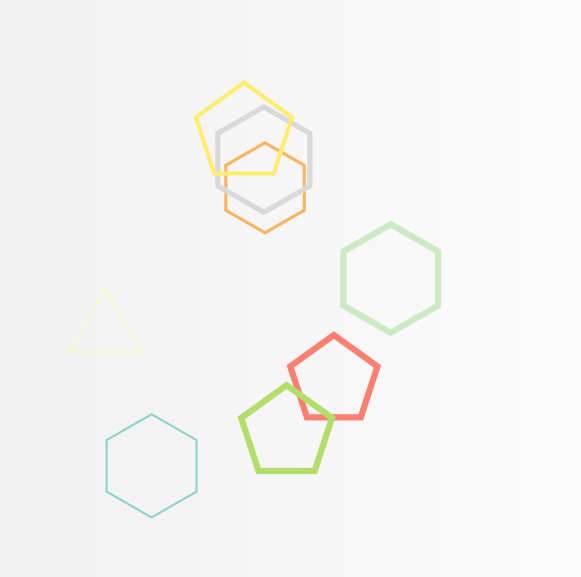[{"shape": "hexagon", "thickness": 1, "radius": 0.45, "center": [0.261, 0.192]}, {"shape": "triangle", "thickness": 0.5, "radius": 0.36, "center": [0.182, 0.426]}, {"shape": "pentagon", "thickness": 3, "radius": 0.39, "center": [0.574, 0.34]}, {"shape": "hexagon", "thickness": 1.5, "radius": 0.39, "center": [0.456, 0.674]}, {"shape": "pentagon", "thickness": 3, "radius": 0.41, "center": [0.493, 0.25]}, {"shape": "hexagon", "thickness": 2.5, "radius": 0.46, "center": [0.454, 0.723]}, {"shape": "hexagon", "thickness": 3, "radius": 0.47, "center": [0.672, 0.517]}, {"shape": "pentagon", "thickness": 2, "radius": 0.43, "center": [0.42, 0.769]}]